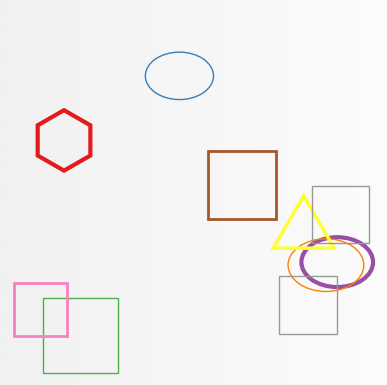[{"shape": "hexagon", "thickness": 3, "radius": 0.39, "center": [0.165, 0.635]}, {"shape": "oval", "thickness": 1, "radius": 0.44, "center": [0.463, 0.803]}, {"shape": "square", "thickness": 1, "radius": 0.49, "center": [0.207, 0.128]}, {"shape": "oval", "thickness": 3, "radius": 0.46, "center": [0.87, 0.319]}, {"shape": "oval", "thickness": 1, "radius": 0.49, "center": [0.841, 0.311]}, {"shape": "triangle", "thickness": 2.5, "radius": 0.45, "center": [0.784, 0.401]}, {"shape": "square", "thickness": 2, "radius": 0.44, "center": [0.624, 0.519]}, {"shape": "square", "thickness": 2, "radius": 0.34, "center": [0.105, 0.196]}, {"shape": "square", "thickness": 1, "radius": 0.37, "center": [0.878, 0.443]}, {"shape": "square", "thickness": 1, "radius": 0.37, "center": [0.796, 0.208]}]